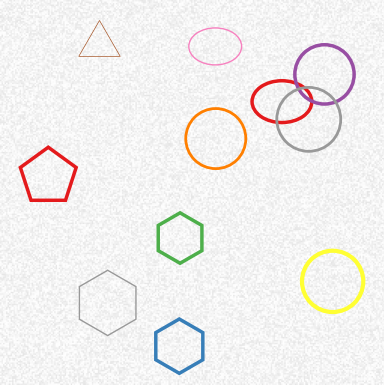[{"shape": "oval", "thickness": 2.5, "radius": 0.39, "center": [0.732, 0.736]}, {"shape": "pentagon", "thickness": 2.5, "radius": 0.38, "center": [0.125, 0.541]}, {"shape": "hexagon", "thickness": 2.5, "radius": 0.35, "center": [0.466, 0.101]}, {"shape": "hexagon", "thickness": 2.5, "radius": 0.33, "center": [0.468, 0.382]}, {"shape": "circle", "thickness": 2.5, "radius": 0.39, "center": [0.843, 0.807]}, {"shape": "circle", "thickness": 2, "radius": 0.39, "center": [0.56, 0.64]}, {"shape": "circle", "thickness": 3, "radius": 0.4, "center": [0.864, 0.269]}, {"shape": "triangle", "thickness": 0.5, "radius": 0.31, "center": [0.258, 0.885]}, {"shape": "oval", "thickness": 1, "radius": 0.34, "center": [0.559, 0.879]}, {"shape": "circle", "thickness": 2, "radius": 0.42, "center": [0.802, 0.69]}, {"shape": "hexagon", "thickness": 1, "radius": 0.42, "center": [0.28, 0.213]}]